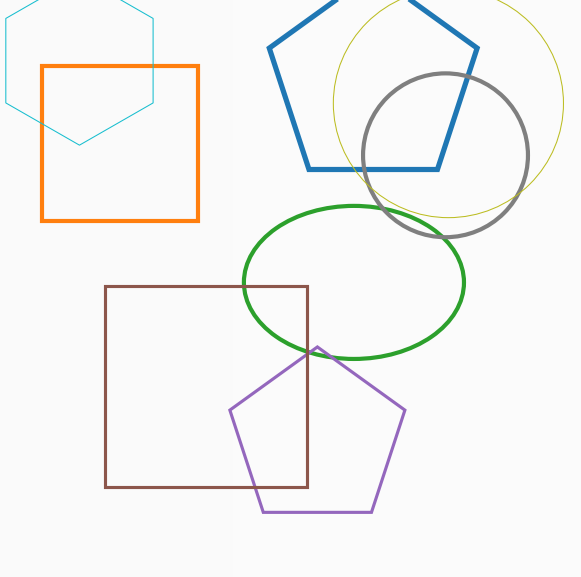[{"shape": "pentagon", "thickness": 2.5, "radius": 0.94, "center": [0.642, 0.858]}, {"shape": "square", "thickness": 2, "radius": 0.67, "center": [0.206, 0.751]}, {"shape": "oval", "thickness": 2, "radius": 0.95, "center": [0.609, 0.51]}, {"shape": "pentagon", "thickness": 1.5, "radius": 0.79, "center": [0.546, 0.24]}, {"shape": "square", "thickness": 1.5, "radius": 0.87, "center": [0.355, 0.33]}, {"shape": "circle", "thickness": 2, "radius": 0.71, "center": [0.766, 0.73]}, {"shape": "circle", "thickness": 0.5, "radius": 0.99, "center": [0.771, 0.82]}, {"shape": "hexagon", "thickness": 0.5, "radius": 0.73, "center": [0.137, 0.894]}]